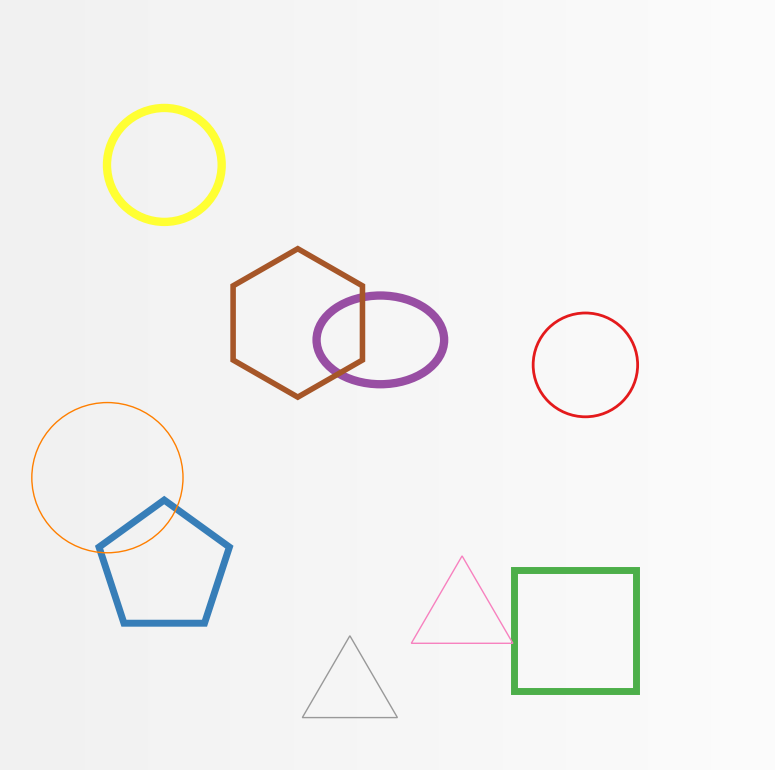[{"shape": "circle", "thickness": 1, "radius": 0.34, "center": [0.755, 0.526]}, {"shape": "pentagon", "thickness": 2.5, "radius": 0.44, "center": [0.212, 0.262]}, {"shape": "square", "thickness": 2.5, "radius": 0.4, "center": [0.742, 0.181]}, {"shape": "oval", "thickness": 3, "radius": 0.41, "center": [0.491, 0.559]}, {"shape": "circle", "thickness": 0.5, "radius": 0.49, "center": [0.139, 0.38]}, {"shape": "circle", "thickness": 3, "radius": 0.37, "center": [0.212, 0.786]}, {"shape": "hexagon", "thickness": 2, "radius": 0.48, "center": [0.384, 0.581]}, {"shape": "triangle", "thickness": 0.5, "radius": 0.38, "center": [0.596, 0.202]}, {"shape": "triangle", "thickness": 0.5, "radius": 0.35, "center": [0.451, 0.103]}]